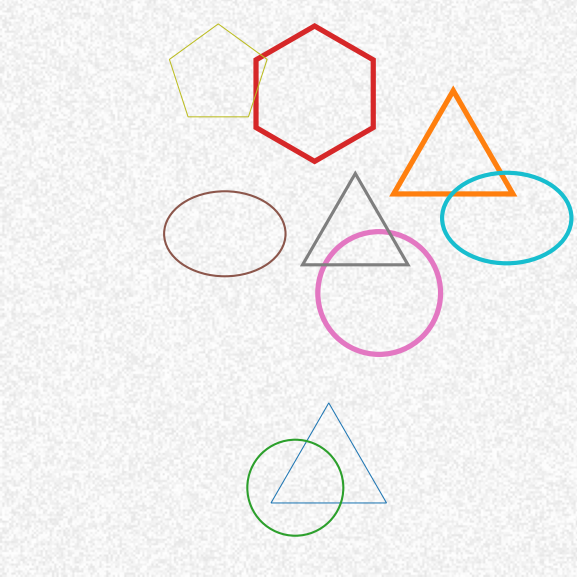[{"shape": "triangle", "thickness": 0.5, "radius": 0.58, "center": [0.569, 0.186]}, {"shape": "triangle", "thickness": 2.5, "radius": 0.6, "center": [0.785, 0.723]}, {"shape": "circle", "thickness": 1, "radius": 0.42, "center": [0.511, 0.155]}, {"shape": "hexagon", "thickness": 2.5, "radius": 0.59, "center": [0.545, 0.837]}, {"shape": "oval", "thickness": 1, "radius": 0.53, "center": [0.389, 0.594]}, {"shape": "circle", "thickness": 2.5, "radius": 0.53, "center": [0.657, 0.492]}, {"shape": "triangle", "thickness": 1.5, "radius": 0.53, "center": [0.615, 0.593]}, {"shape": "pentagon", "thickness": 0.5, "radius": 0.44, "center": [0.378, 0.869]}, {"shape": "oval", "thickness": 2, "radius": 0.56, "center": [0.878, 0.622]}]